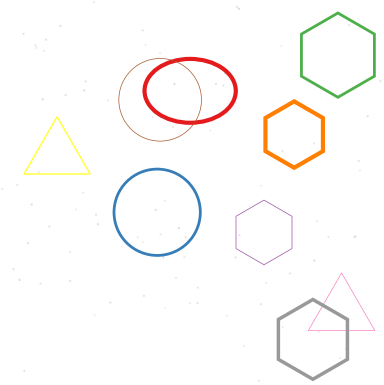[{"shape": "oval", "thickness": 3, "radius": 0.59, "center": [0.494, 0.764]}, {"shape": "circle", "thickness": 2, "radius": 0.56, "center": [0.408, 0.449]}, {"shape": "hexagon", "thickness": 2, "radius": 0.55, "center": [0.878, 0.857]}, {"shape": "hexagon", "thickness": 0.5, "radius": 0.42, "center": [0.686, 0.396]}, {"shape": "hexagon", "thickness": 3, "radius": 0.43, "center": [0.764, 0.65]}, {"shape": "triangle", "thickness": 1, "radius": 0.5, "center": [0.148, 0.598]}, {"shape": "circle", "thickness": 0.5, "radius": 0.54, "center": [0.416, 0.741]}, {"shape": "triangle", "thickness": 0.5, "radius": 0.5, "center": [0.887, 0.191]}, {"shape": "hexagon", "thickness": 2.5, "radius": 0.52, "center": [0.813, 0.118]}]